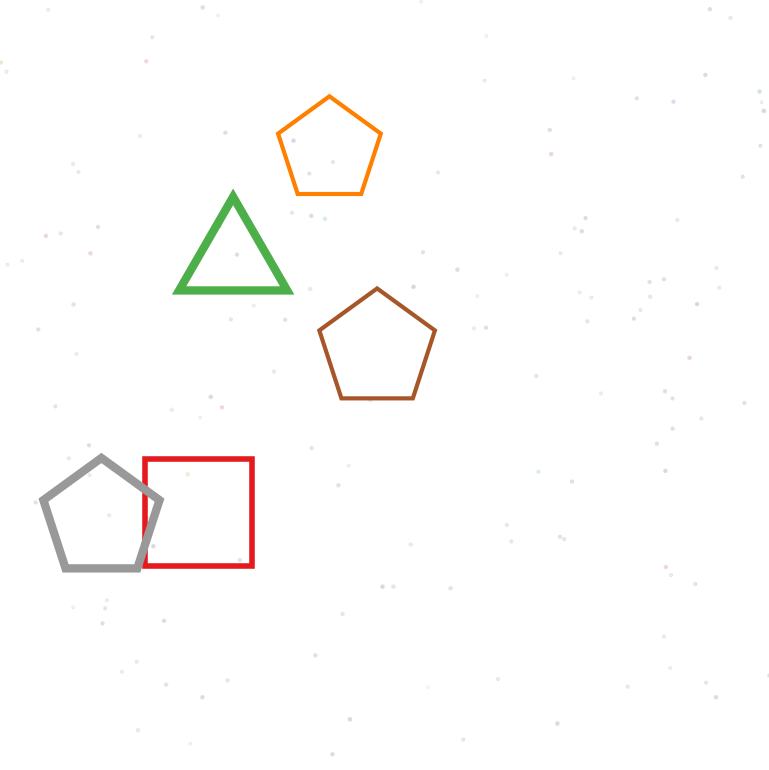[{"shape": "square", "thickness": 2, "radius": 0.35, "center": [0.258, 0.335]}, {"shape": "triangle", "thickness": 3, "radius": 0.41, "center": [0.303, 0.663]}, {"shape": "pentagon", "thickness": 1.5, "radius": 0.35, "center": [0.428, 0.805]}, {"shape": "pentagon", "thickness": 1.5, "radius": 0.39, "center": [0.49, 0.546]}, {"shape": "pentagon", "thickness": 3, "radius": 0.4, "center": [0.132, 0.326]}]